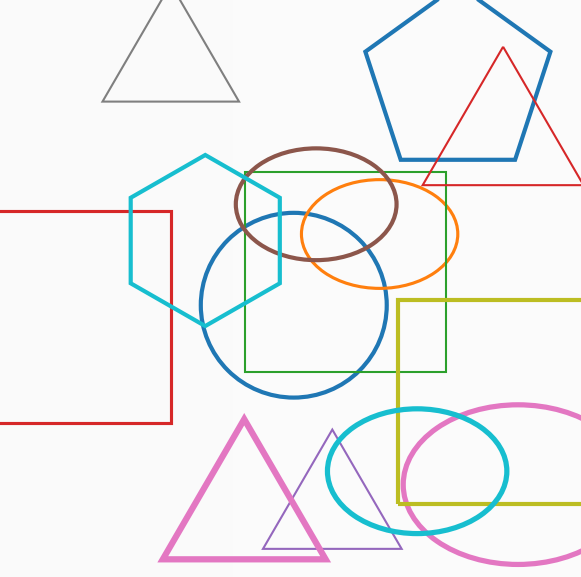[{"shape": "circle", "thickness": 2, "radius": 0.8, "center": [0.505, 0.471]}, {"shape": "pentagon", "thickness": 2, "radius": 0.84, "center": [0.788, 0.858]}, {"shape": "oval", "thickness": 1.5, "radius": 0.67, "center": [0.653, 0.594]}, {"shape": "square", "thickness": 1, "radius": 0.87, "center": [0.594, 0.527]}, {"shape": "square", "thickness": 1.5, "radius": 0.92, "center": [0.111, 0.45]}, {"shape": "triangle", "thickness": 1, "radius": 0.8, "center": [0.866, 0.758]}, {"shape": "triangle", "thickness": 1, "radius": 0.69, "center": [0.572, 0.118]}, {"shape": "oval", "thickness": 2, "radius": 0.69, "center": [0.544, 0.645]}, {"shape": "triangle", "thickness": 3, "radius": 0.81, "center": [0.42, 0.111]}, {"shape": "oval", "thickness": 2.5, "radius": 0.99, "center": [0.891, 0.16]}, {"shape": "triangle", "thickness": 1, "radius": 0.68, "center": [0.294, 0.891]}, {"shape": "square", "thickness": 2, "radius": 0.88, "center": [0.861, 0.303]}, {"shape": "oval", "thickness": 2.5, "radius": 0.77, "center": [0.718, 0.183]}, {"shape": "hexagon", "thickness": 2, "radius": 0.74, "center": [0.353, 0.583]}]